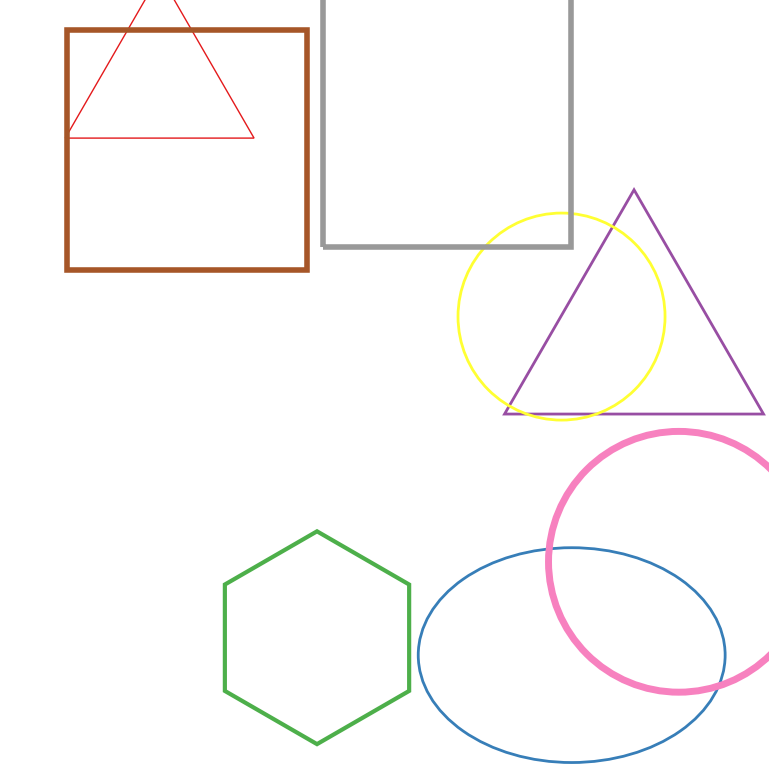[{"shape": "triangle", "thickness": 0.5, "radius": 0.71, "center": [0.207, 0.891]}, {"shape": "oval", "thickness": 1, "radius": 1.0, "center": [0.742, 0.149]}, {"shape": "hexagon", "thickness": 1.5, "radius": 0.69, "center": [0.412, 0.172]}, {"shape": "triangle", "thickness": 1, "radius": 0.97, "center": [0.823, 0.559]}, {"shape": "circle", "thickness": 1, "radius": 0.67, "center": [0.729, 0.589]}, {"shape": "square", "thickness": 2, "radius": 0.78, "center": [0.243, 0.805]}, {"shape": "circle", "thickness": 2.5, "radius": 0.85, "center": [0.882, 0.27]}, {"shape": "square", "thickness": 2, "radius": 0.81, "center": [0.58, 0.841]}]